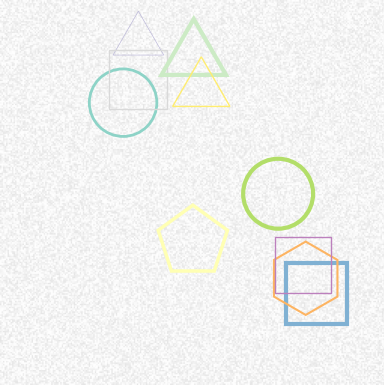[{"shape": "circle", "thickness": 2, "radius": 0.44, "center": [0.32, 0.733]}, {"shape": "pentagon", "thickness": 2.5, "radius": 0.47, "center": [0.501, 0.373]}, {"shape": "triangle", "thickness": 0.5, "radius": 0.38, "center": [0.359, 0.895]}, {"shape": "square", "thickness": 3, "radius": 0.39, "center": [0.822, 0.238]}, {"shape": "hexagon", "thickness": 1.5, "radius": 0.48, "center": [0.794, 0.277]}, {"shape": "circle", "thickness": 3, "radius": 0.45, "center": [0.722, 0.497]}, {"shape": "square", "thickness": 1, "radius": 0.38, "center": [0.358, 0.794]}, {"shape": "square", "thickness": 1, "radius": 0.36, "center": [0.787, 0.311]}, {"shape": "triangle", "thickness": 3, "radius": 0.48, "center": [0.503, 0.854]}, {"shape": "triangle", "thickness": 1, "radius": 0.43, "center": [0.523, 0.767]}]